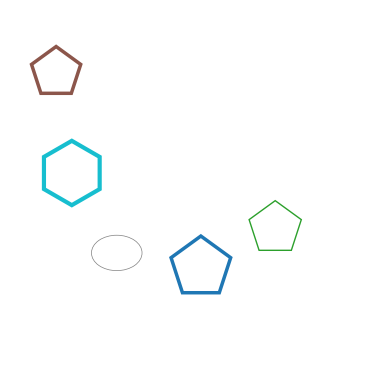[{"shape": "pentagon", "thickness": 2.5, "radius": 0.41, "center": [0.522, 0.306]}, {"shape": "pentagon", "thickness": 1, "radius": 0.36, "center": [0.715, 0.407]}, {"shape": "pentagon", "thickness": 2.5, "radius": 0.34, "center": [0.146, 0.812]}, {"shape": "oval", "thickness": 0.5, "radius": 0.33, "center": [0.303, 0.343]}, {"shape": "hexagon", "thickness": 3, "radius": 0.42, "center": [0.187, 0.551]}]